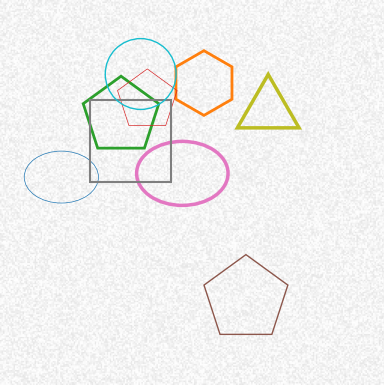[{"shape": "oval", "thickness": 0.5, "radius": 0.48, "center": [0.159, 0.54]}, {"shape": "hexagon", "thickness": 2, "radius": 0.42, "center": [0.53, 0.784]}, {"shape": "pentagon", "thickness": 2, "radius": 0.52, "center": [0.314, 0.699]}, {"shape": "pentagon", "thickness": 0.5, "radius": 0.41, "center": [0.383, 0.74]}, {"shape": "pentagon", "thickness": 1, "radius": 0.57, "center": [0.639, 0.224]}, {"shape": "oval", "thickness": 2.5, "radius": 0.59, "center": [0.474, 0.55]}, {"shape": "square", "thickness": 1.5, "radius": 0.53, "center": [0.339, 0.633]}, {"shape": "triangle", "thickness": 2.5, "radius": 0.46, "center": [0.697, 0.714]}, {"shape": "circle", "thickness": 1, "radius": 0.46, "center": [0.365, 0.808]}]